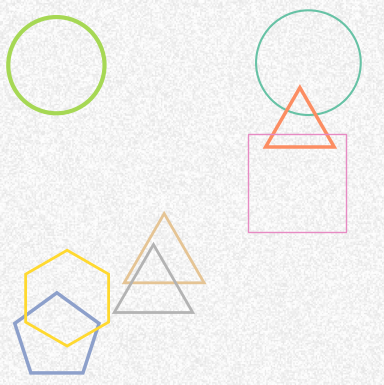[{"shape": "circle", "thickness": 1.5, "radius": 0.68, "center": [0.801, 0.837]}, {"shape": "triangle", "thickness": 2.5, "radius": 0.51, "center": [0.779, 0.67]}, {"shape": "pentagon", "thickness": 2.5, "radius": 0.58, "center": [0.148, 0.124]}, {"shape": "square", "thickness": 1, "radius": 0.64, "center": [0.771, 0.524]}, {"shape": "circle", "thickness": 3, "radius": 0.62, "center": [0.146, 0.831]}, {"shape": "hexagon", "thickness": 2, "radius": 0.62, "center": [0.174, 0.226]}, {"shape": "triangle", "thickness": 2, "radius": 0.6, "center": [0.426, 0.325]}, {"shape": "triangle", "thickness": 2, "radius": 0.59, "center": [0.399, 0.247]}]